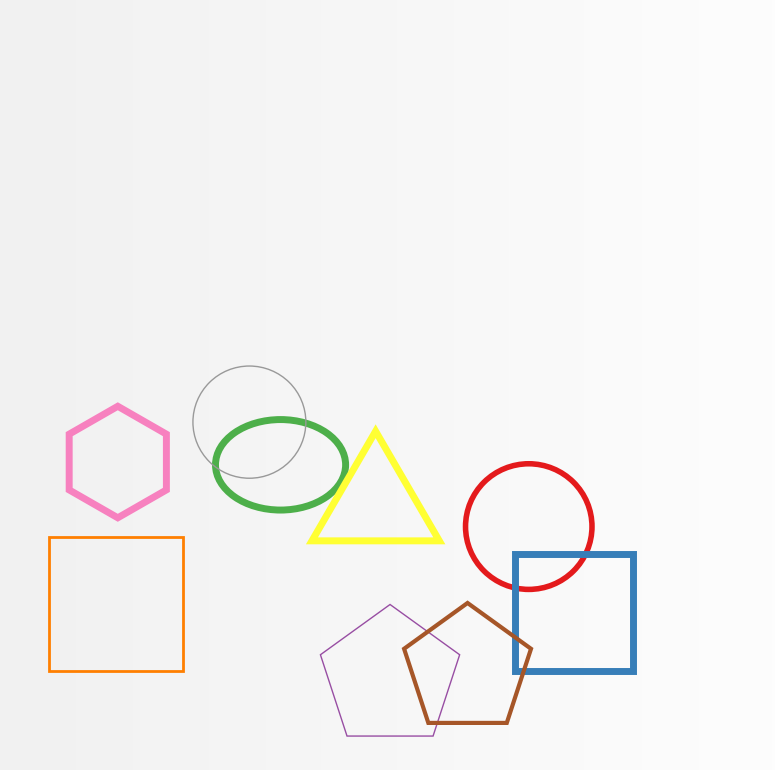[{"shape": "circle", "thickness": 2, "radius": 0.41, "center": [0.682, 0.316]}, {"shape": "square", "thickness": 2.5, "radius": 0.38, "center": [0.741, 0.204]}, {"shape": "oval", "thickness": 2.5, "radius": 0.42, "center": [0.362, 0.396]}, {"shape": "pentagon", "thickness": 0.5, "radius": 0.47, "center": [0.503, 0.12]}, {"shape": "square", "thickness": 1, "radius": 0.43, "center": [0.15, 0.216]}, {"shape": "triangle", "thickness": 2.5, "radius": 0.47, "center": [0.485, 0.345]}, {"shape": "pentagon", "thickness": 1.5, "radius": 0.43, "center": [0.603, 0.131]}, {"shape": "hexagon", "thickness": 2.5, "radius": 0.36, "center": [0.152, 0.4]}, {"shape": "circle", "thickness": 0.5, "radius": 0.36, "center": [0.322, 0.452]}]